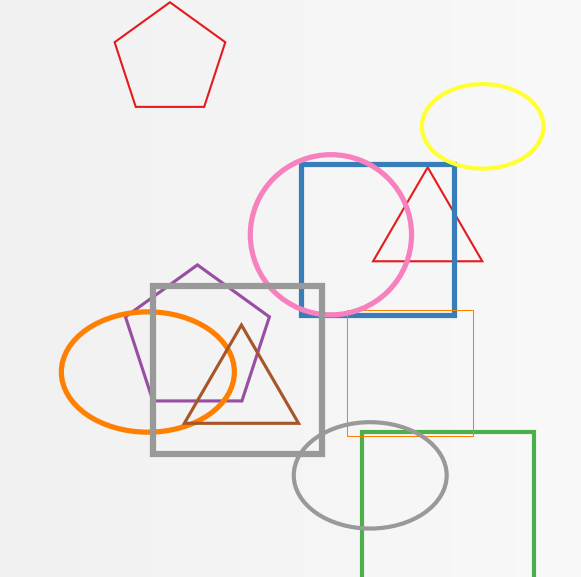[{"shape": "pentagon", "thickness": 1, "radius": 0.5, "center": [0.292, 0.895]}, {"shape": "triangle", "thickness": 1, "radius": 0.54, "center": [0.736, 0.601]}, {"shape": "square", "thickness": 2.5, "radius": 0.66, "center": [0.649, 0.584]}, {"shape": "square", "thickness": 2, "radius": 0.74, "center": [0.77, 0.104]}, {"shape": "pentagon", "thickness": 1.5, "radius": 0.65, "center": [0.34, 0.41]}, {"shape": "oval", "thickness": 2.5, "radius": 0.74, "center": [0.254, 0.355]}, {"shape": "square", "thickness": 0.5, "radius": 0.54, "center": [0.705, 0.353]}, {"shape": "oval", "thickness": 2, "radius": 0.52, "center": [0.83, 0.78]}, {"shape": "triangle", "thickness": 1.5, "radius": 0.57, "center": [0.415, 0.323]}, {"shape": "circle", "thickness": 2.5, "radius": 0.69, "center": [0.569, 0.593]}, {"shape": "oval", "thickness": 2, "radius": 0.66, "center": [0.637, 0.176]}, {"shape": "square", "thickness": 3, "radius": 0.73, "center": [0.408, 0.358]}]